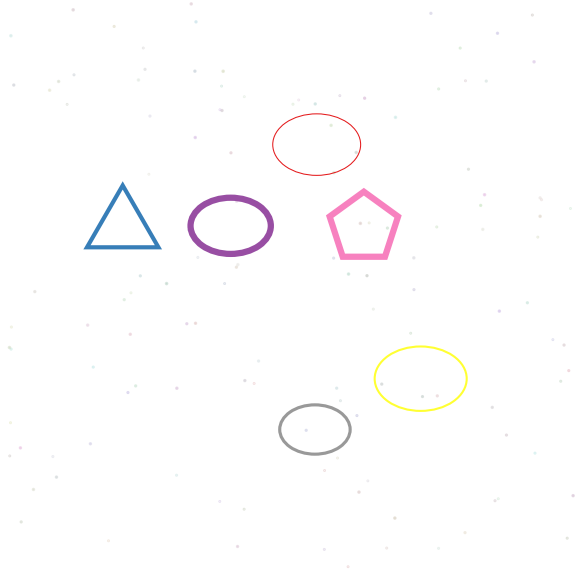[{"shape": "oval", "thickness": 0.5, "radius": 0.38, "center": [0.548, 0.749]}, {"shape": "triangle", "thickness": 2, "radius": 0.36, "center": [0.212, 0.607]}, {"shape": "oval", "thickness": 3, "radius": 0.35, "center": [0.399, 0.608]}, {"shape": "oval", "thickness": 1, "radius": 0.4, "center": [0.728, 0.343]}, {"shape": "pentagon", "thickness": 3, "radius": 0.31, "center": [0.63, 0.605]}, {"shape": "oval", "thickness": 1.5, "radius": 0.3, "center": [0.545, 0.255]}]